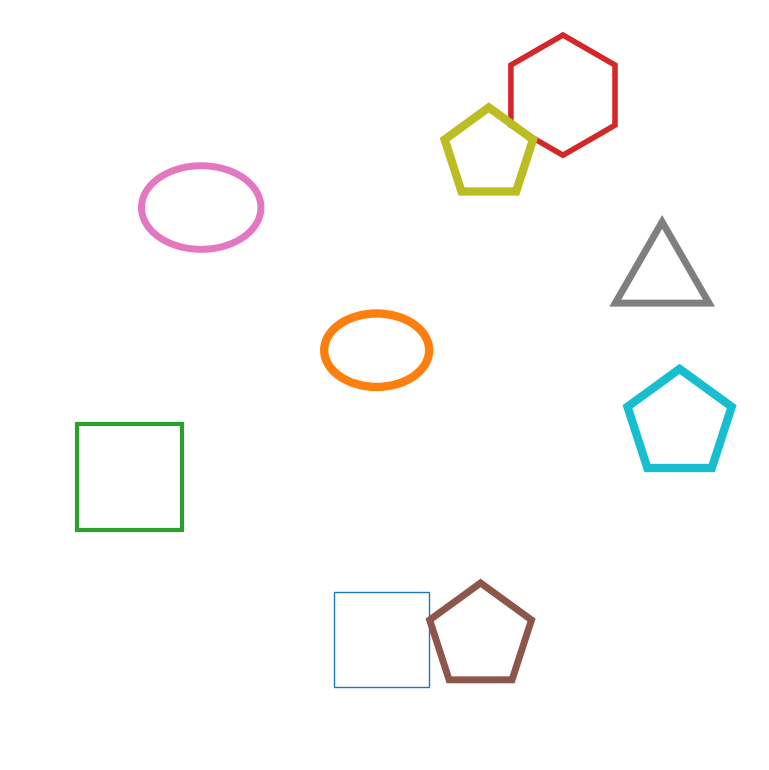[{"shape": "square", "thickness": 0.5, "radius": 0.31, "center": [0.496, 0.17]}, {"shape": "oval", "thickness": 3, "radius": 0.34, "center": [0.489, 0.545]}, {"shape": "square", "thickness": 1.5, "radius": 0.34, "center": [0.168, 0.381]}, {"shape": "hexagon", "thickness": 2, "radius": 0.39, "center": [0.731, 0.876]}, {"shape": "pentagon", "thickness": 2.5, "radius": 0.35, "center": [0.624, 0.173]}, {"shape": "oval", "thickness": 2.5, "radius": 0.39, "center": [0.261, 0.73]}, {"shape": "triangle", "thickness": 2.5, "radius": 0.35, "center": [0.86, 0.641]}, {"shape": "pentagon", "thickness": 3, "radius": 0.3, "center": [0.635, 0.8]}, {"shape": "pentagon", "thickness": 3, "radius": 0.36, "center": [0.883, 0.45]}]